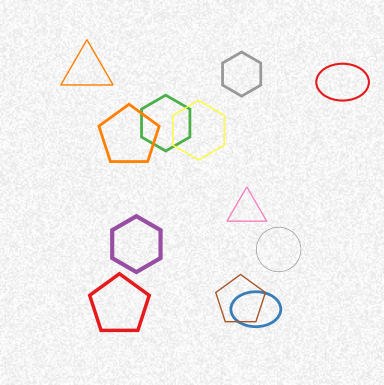[{"shape": "oval", "thickness": 1.5, "radius": 0.34, "center": [0.89, 0.787]}, {"shape": "pentagon", "thickness": 2.5, "radius": 0.41, "center": [0.31, 0.208]}, {"shape": "oval", "thickness": 2, "radius": 0.32, "center": [0.664, 0.197]}, {"shape": "hexagon", "thickness": 2, "radius": 0.36, "center": [0.43, 0.68]}, {"shape": "hexagon", "thickness": 3, "radius": 0.36, "center": [0.354, 0.366]}, {"shape": "triangle", "thickness": 1, "radius": 0.39, "center": [0.226, 0.818]}, {"shape": "pentagon", "thickness": 2, "radius": 0.41, "center": [0.335, 0.647]}, {"shape": "hexagon", "thickness": 1, "radius": 0.39, "center": [0.516, 0.662]}, {"shape": "pentagon", "thickness": 1, "radius": 0.34, "center": [0.625, 0.219]}, {"shape": "triangle", "thickness": 1, "radius": 0.3, "center": [0.641, 0.455]}, {"shape": "circle", "thickness": 0.5, "radius": 0.29, "center": [0.724, 0.352]}, {"shape": "hexagon", "thickness": 2, "radius": 0.29, "center": [0.628, 0.808]}]